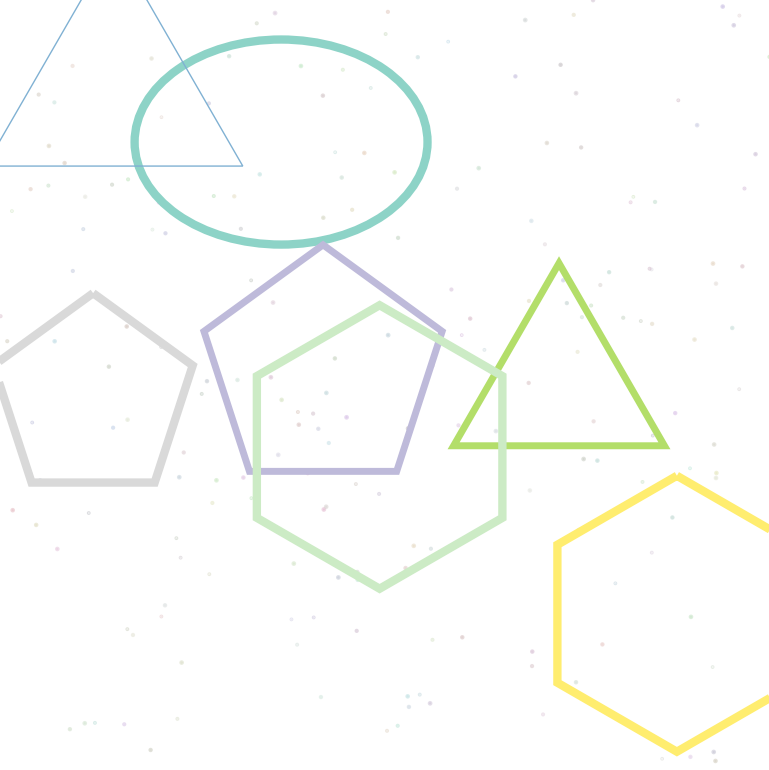[{"shape": "oval", "thickness": 3, "radius": 0.95, "center": [0.365, 0.816]}, {"shape": "pentagon", "thickness": 2.5, "radius": 0.81, "center": [0.42, 0.519]}, {"shape": "triangle", "thickness": 0.5, "radius": 0.97, "center": [0.148, 0.881]}, {"shape": "triangle", "thickness": 2.5, "radius": 0.79, "center": [0.726, 0.5]}, {"shape": "pentagon", "thickness": 3, "radius": 0.68, "center": [0.121, 0.483]}, {"shape": "hexagon", "thickness": 3, "radius": 0.92, "center": [0.493, 0.42]}, {"shape": "hexagon", "thickness": 3, "radius": 0.9, "center": [0.879, 0.203]}]